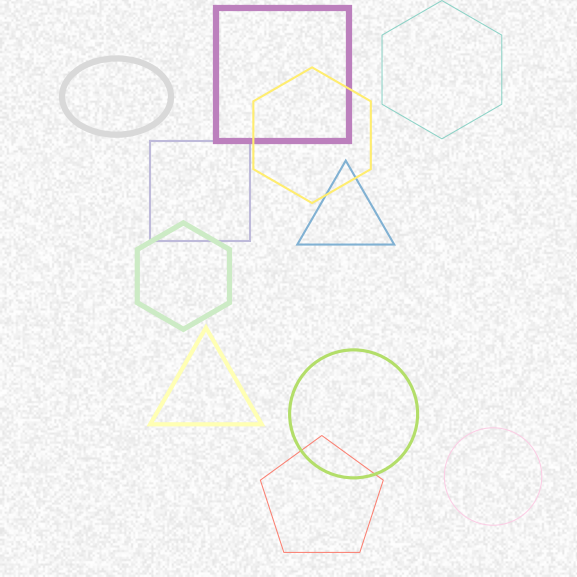[{"shape": "hexagon", "thickness": 0.5, "radius": 0.6, "center": [0.765, 0.878]}, {"shape": "triangle", "thickness": 2, "radius": 0.56, "center": [0.357, 0.32]}, {"shape": "square", "thickness": 1, "radius": 0.43, "center": [0.347, 0.669]}, {"shape": "pentagon", "thickness": 0.5, "radius": 0.56, "center": [0.557, 0.133]}, {"shape": "triangle", "thickness": 1, "radius": 0.48, "center": [0.599, 0.624]}, {"shape": "circle", "thickness": 1.5, "radius": 0.55, "center": [0.612, 0.282]}, {"shape": "circle", "thickness": 0.5, "radius": 0.42, "center": [0.854, 0.174]}, {"shape": "oval", "thickness": 3, "radius": 0.47, "center": [0.202, 0.832]}, {"shape": "square", "thickness": 3, "radius": 0.57, "center": [0.489, 0.87]}, {"shape": "hexagon", "thickness": 2.5, "radius": 0.46, "center": [0.318, 0.521]}, {"shape": "hexagon", "thickness": 1, "radius": 0.59, "center": [0.54, 0.765]}]